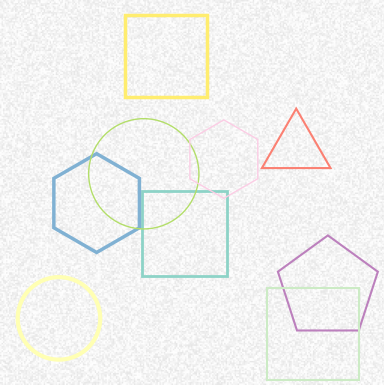[{"shape": "square", "thickness": 2, "radius": 0.55, "center": [0.479, 0.393]}, {"shape": "circle", "thickness": 3, "radius": 0.54, "center": [0.153, 0.173]}, {"shape": "triangle", "thickness": 1.5, "radius": 0.51, "center": [0.769, 0.615]}, {"shape": "hexagon", "thickness": 2.5, "radius": 0.64, "center": [0.251, 0.473]}, {"shape": "circle", "thickness": 1, "radius": 0.72, "center": [0.373, 0.549]}, {"shape": "hexagon", "thickness": 1, "radius": 0.51, "center": [0.581, 0.587]}, {"shape": "pentagon", "thickness": 1.5, "radius": 0.68, "center": [0.852, 0.252]}, {"shape": "square", "thickness": 1.5, "radius": 0.6, "center": [0.812, 0.132]}, {"shape": "square", "thickness": 2.5, "radius": 0.54, "center": [0.432, 0.854]}]